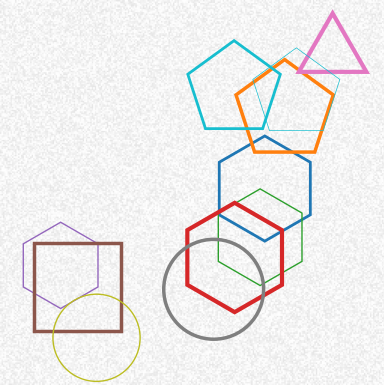[{"shape": "hexagon", "thickness": 2, "radius": 0.68, "center": [0.688, 0.51]}, {"shape": "pentagon", "thickness": 2.5, "radius": 0.66, "center": [0.739, 0.712]}, {"shape": "hexagon", "thickness": 1, "radius": 0.63, "center": [0.676, 0.384]}, {"shape": "hexagon", "thickness": 3, "radius": 0.71, "center": [0.61, 0.331]}, {"shape": "hexagon", "thickness": 1, "radius": 0.56, "center": [0.158, 0.311]}, {"shape": "square", "thickness": 2.5, "radius": 0.57, "center": [0.201, 0.255]}, {"shape": "triangle", "thickness": 3, "radius": 0.51, "center": [0.864, 0.864]}, {"shape": "circle", "thickness": 2.5, "radius": 0.65, "center": [0.555, 0.249]}, {"shape": "circle", "thickness": 1, "radius": 0.57, "center": [0.251, 0.123]}, {"shape": "pentagon", "thickness": 0.5, "radius": 0.59, "center": [0.77, 0.757]}, {"shape": "pentagon", "thickness": 2, "radius": 0.63, "center": [0.608, 0.768]}]